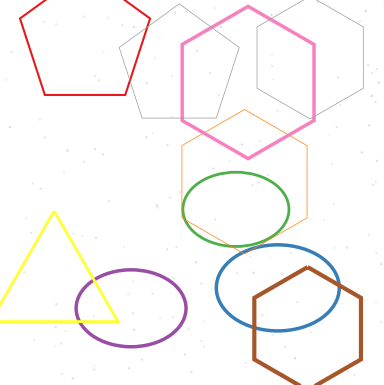[{"shape": "pentagon", "thickness": 1.5, "radius": 0.89, "center": [0.221, 0.897]}, {"shape": "oval", "thickness": 2.5, "radius": 0.8, "center": [0.722, 0.252]}, {"shape": "oval", "thickness": 2, "radius": 0.69, "center": [0.613, 0.456]}, {"shape": "oval", "thickness": 2.5, "radius": 0.71, "center": [0.34, 0.199]}, {"shape": "hexagon", "thickness": 0.5, "radius": 0.94, "center": [0.635, 0.528]}, {"shape": "triangle", "thickness": 2, "radius": 0.96, "center": [0.141, 0.26]}, {"shape": "hexagon", "thickness": 3, "radius": 0.8, "center": [0.799, 0.146]}, {"shape": "hexagon", "thickness": 2.5, "radius": 0.99, "center": [0.644, 0.786]}, {"shape": "hexagon", "thickness": 0.5, "radius": 0.8, "center": [0.806, 0.85]}, {"shape": "pentagon", "thickness": 0.5, "radius": 0.82, "center": [0.465, 0.826]}]